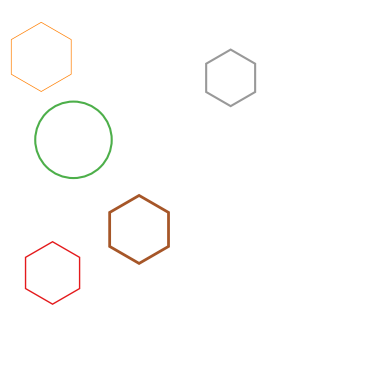[{"shape": "hexagon", "thickness": 1, "radius": 0.41, "center": [0.137, 0.291]}, {"shape": "circle", "thickness": 1.5, "radius": 0.5, "center": [0.191, 0.637]}, {"shape": "hexagon", "thickness": 0.5, "radius": 0.45, "center": [0.107, 0.852]}, {"shape": "hexagon", "thickness": 2, "radius": 0.44, "center": [0.361, 0.404]}, {"shape": "hexagon", "thickness": 1.5, "radius": 0.37, "center": [0.599, 0.798]}]